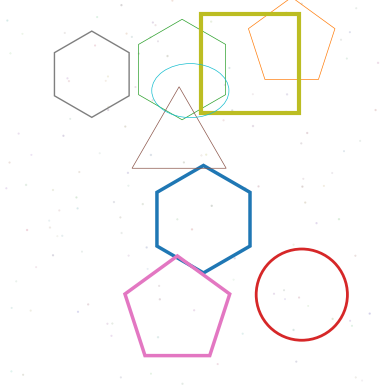[{"shape": "hexagon", "thickness": 2.5, "radius": 0.7, "center": [0.529, 0.431]}, {"shape": "pentagon", "thickness": 0.5, "radius": 0.59, "center": [0.758, 0.889]}, {"shape": "hexagon", "thickness": 0.5, "radius": 0.65, "center": [0.473, 0.819]}, {"shape": "circle", "thickness": 2, "radius": 0.59, "center": [0.784, 0.235]}, {"shape": "triangle", "thickness": 0.5, "radius": 0.71, "center": [0.465, 0.634]}, {"shape": "pentagon", "thickness": 2.5, "radius": 0.72, "center": [0.461, 0.192]}, {"shape": "hexagon", "thickness": 1, "radius": 0.56, "center": [0.238, 0.807]}, {"shape": "square", "thickness": 3, "radius": 0.64, "center": [0.649, 0.835]}, {"shape": "oval", "thickness": 0.5, "radius": 0.5, "center": [0.494, 0.765]}]